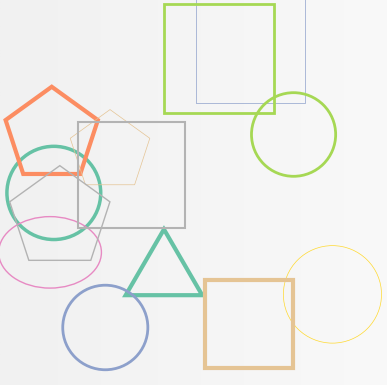[{"shape": "circle", "thickness": 2.5, "radius": 0.61, "center": [0.139, 0.499]}, {"shape": "triangle", "thickness": 3, "radius": 0.57, "center": [0.423, 0.29]}, {"shape": "pentagon", "thickness": 3, "radius": 0.63, "center": [0.134, 0.649]}, {"shape": "circle", "thickness": 2, "radius": 0.55, "center": [0.272, 0.149]}, {"shape": "square", "thickness": 0.5, "radius": 0.7, "center": [0.647, 0.872]}, {"shape": "oval", "thickness": 1, "radius": 0.66, "center": [0.129, 0.345]}, {"shape": "square", "thickness": 2, "radius": 0.71, "center": [0.565, 0.848]}, {"shape": "circle", "thickness": 2, "radius": 0.54, "center": [0.758, 0.651]}, {"shape": "circle", "thickness": 0.5, "radius": 0.63, "center": [0.858, 0.235]}, {"shape": "square", "thickness": 3, "radius": 0.57, "center": [0.642, 0.158]}, {"shape": "pentagon", "thickness": 0.5, "radius": 0.54, "center": [0.284, 0.607]}, {"shape": "pentagon", "thickness": 1, "radius": 0.68, "center": [0.154, 0.434]}, {"shape": "square", "thickness": 1.5, "radius": 0.69, "center": [0.339, 0.546]}]